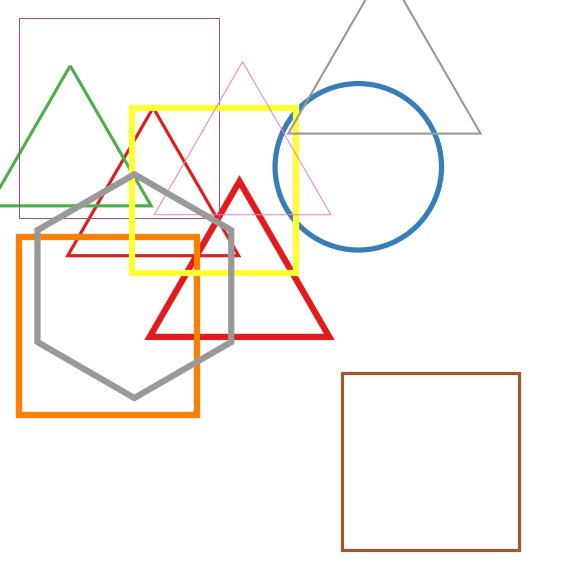[{"shape": "triangle", "thickness": 3, "radius": 0.9, "center": [0.415, 0.506]}, {"shape": "triangle", "thickness": 1.5, "radius": 0.85, "center": [0.265, 0.642]}, {"shape": "circle", "thickness": 2.5, "radius": 0.72, "center": [0.62, 0.71]}, {"shape": "triangle", "thickness": 1.5, "radius": 0.81, "center": [0.122, 0.724]}, {"shape": "square", "thickness": 0.5, "radius": 0.87, "center": [0.205, 0.794]}, {"shape": "square", "thickness": 3, "radius": 0.77, "center": [0.187, 0.435]}, {"shape": "square", "thickness": 3, "radius": 0.71, "center": [0.371, 0.669]}, {"shape": "square", "thickness": 1.5, "radius": 0.77, "center": [0.745, 0.2]}, {"shape": "triangle", "thickness": 0.5, "radius": 0.88, "center": [0.42, 0.716]}, {"shape": "hexagon", "thickness": 3, "radius": 0.97, "center": [0.233, 0.504]}, {"shape": "triangle", "thickness": 1, "radius": 0.96, "center": [0.666, 0.864]}]